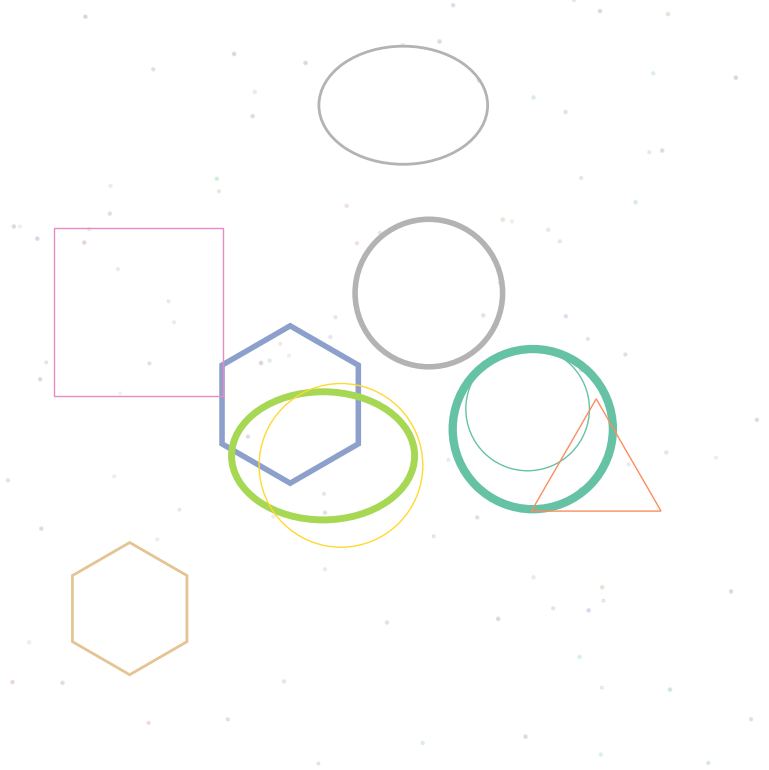[{"shape": "circle", "thickness": 0.5, "radius": 0.4, "center": [0.685, 0.469]}, {"shape": "circle", "thickness": 3, "radius": 0.52, "center": [0.692, 0.443]}, {"shape": "triangle", "thickness": 0.5, "radius": 0.49, "center": [0.774, 0.385]}, {"shape": "hexagon", "thickness": 2, "radius": 0.51, "center": [0.377, 0.475]}, {"shape": "square", "thickness": 0.5, "radius": 0.55, "center": [0.18, 0.595]}, {"shape": "oval", "thickness": 2.5, "radius": 0.59, "center": [0.42, 0.408]}, {"shape": "circle", "thickness": 0.5, "radius": 0.53, "center": [0.443, 0.396]}, {"shape": "hexagon", "thickness": 1, "radius": 0.43, "center": [0.168, 0.21]}, {"shape": "circle", "thickness": 2, "radius": 0.48, "center": [0.557, 0.619]}, {"shape": "oval", "thickness": 1, "radius": 0.55, "center": [0.524, 0.863]}]